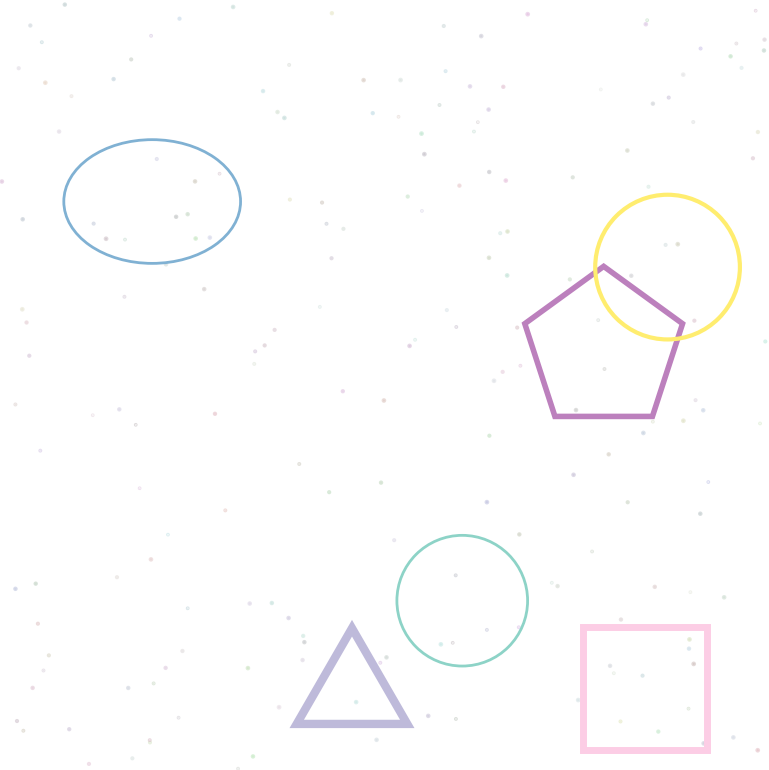[{"shape": "circle", "thickness": 1, "radius": 0.42, "center": [0.6, 0.22]}, {"shape": "triangle", "thickness": 3, "radius": 0.41, "center": [0.457, 0.101]}, {"shape": "oval", "thickness": 1, "radius": 0.57, "center": [0.198, 0.738]}, {"shape": "square", "thickness": 2.5, "radius": 0.4, "center": [0.838, 0.106]}, {"shape": "pentagon", "thickness": 2, "radius": 0.54, "center": [0.784, 0.546]}, {"shape": "circle", "thickness": 1.5, "radius": 0.47, "center": [0.867, 0.653]}]